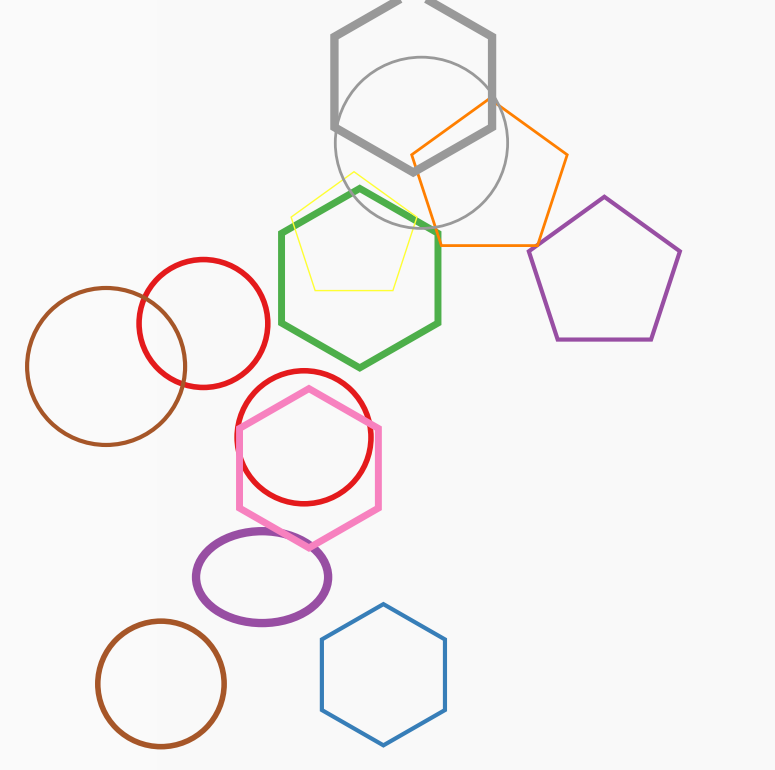[{"shape": "circle", "thickness": 2, "radius": 0.43, "center": [0.392, 0.432]}, {"shape": "circle", "thickness": 2, "radius": 0.42, "center": [0.262, 0.58]}, {"shape": "hexagon", "thickness": 1.5, "radius": 0.46, "center": [0.495, 0.124]}, {"shape": "hexagon", "thickness": 2.5, "radius": 0.58, "center": [0.464, 0.639]}, {"shape": "oval", "thickness": 3, "radius": 0.43, "center": [0.338, 0.25]}, {"shape": "pentagon", "thickness": 1.5, "radius": 0.51, "center": [0.78, 0.642]}, {"shape": "pentagon", "thickness": 1, "radius": 0.53, "center": [0.632, 0.766]}, {"shape": "pentagon", "thickness": 0.5, "radius": 0.43, "center": [0.457, 0.692]}, {"shape": "circle", "thickness": 1.5, "radius": 0.51, "center": [0.137, 0.524]}, {"shape": "circle", "thickness": 2, "radius": 0.41, "center": [0.208, 0.112]}, {"shape": "hexagon", "thickness": 2.5, "radius": 0.52, "center": [0.399, 0.392]}, {"shape": "hexagon", "thickness": 3, "radius": 0.59, "center": [0.533, 0.894]}, {"shape": "circle", "thickness": 1, "radius": 0.56, "center": [0.544, 0.815]}]